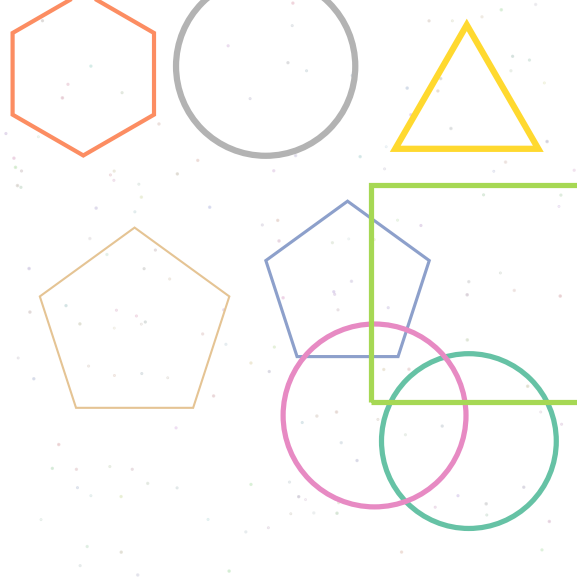[{"shape": "circle", "thickness": 2.5, "radius": 0.76, "center": [0.812, 0.235]}, {"shape": "hexagon", "thickness": 2, "radius": 0.71, "center": [0.144, 0.871]}, {"shape": "pentagon", "thickness": 1.5, "radius": 0.74, "center": [0.602, 0.502]}, {"shape": "circle", "thickness": 2.5, "radius": 0.79, "center": [0.649, 0.28]}, {"shape": "square", "thickness": 2.5, "radius": 0.94, "center": [0.831, 0.49]}, {"shape": "triangle", "thickness": 3, "radius": 0.72, "center": [0.808, 0.813]}, {"shape": "pentagon", "thickness": 1, "radius": 0.86, "center": [0.233, 0.433]}, {"shape": "circle", "thickness": 3, "radius": 0.78, "center": [0.46, 0.885]}]